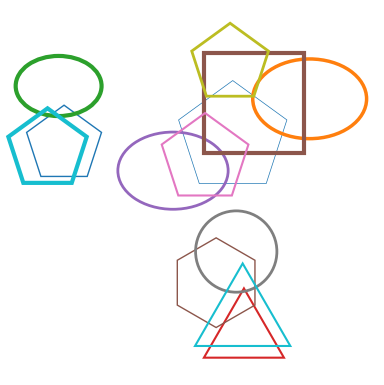[{"shape": "pentagon", "thickness": 0.5, "radius": 0.74, "center": [0.605, 0.643]}, {"shape": "pentagon", "thickness": 1, "radius": 0.51, "center": [0.166, 0.624]}, {"shape": "oval", "thickness": 2.5, "radius": 0.74, "center": [0.804, 0.743]}, {"shape": "oval", "thickness": 3, "radius": 0.56, "center": [0.152, 0.777]}, {"shape": "triangle", "thickness": 1.5, "radius": 0.6, "center": [0.634, 0.131]}, {"shape": "oval", "thickness": 2, "radius": 0.72, "center": [0.449, 0.557]}, {"shape": "hexagon", "thickness": 1, "radius": 0.58, "center": [0.561, 0.266]}, {"shape": "square", "thickness": 3, "radius": 0.65, "center": [0.66, 0.733]}, {"shape": "pentagon", "thickness": 1.5, "radius": 0.59, "center": [0.533, 0.588]}, {"shape": "circle", "thickness": 2, "radius": 0.53, "center": [0.614, 0.347]}, {"shape": "pentagon", "thickness": 2, "radius": 0.52, "center": [0.598, 0.835]}, {"shape": "pentagon", "thickness": 3, "radius": 0.54, "center": [0.123, 0.612]}, {"shape": "triangle", "thickness": 1.5, "radius": 0.71, "center": [0.63, 0.173]}]